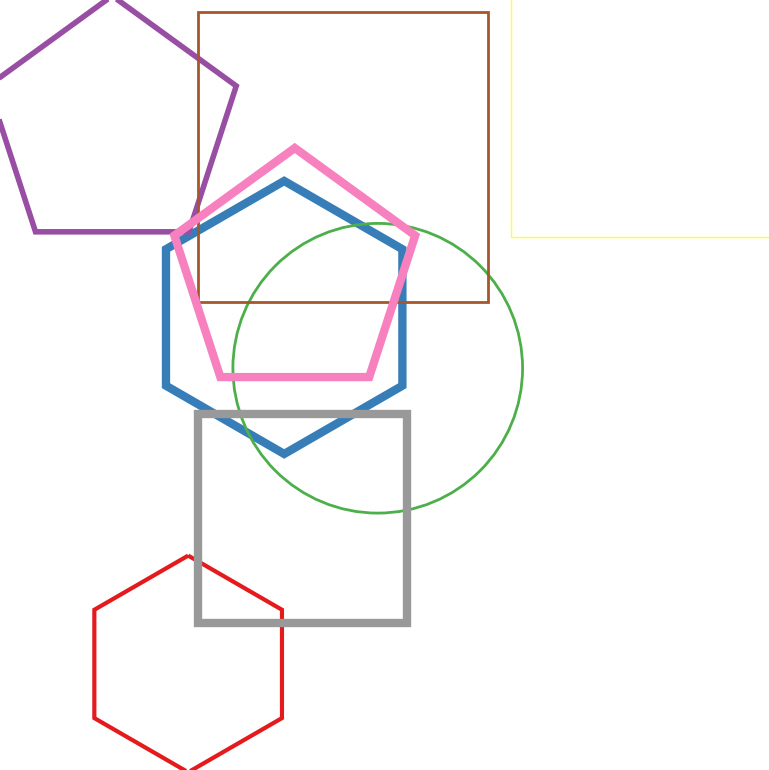[{"shape": "hexagon", "thickness": 1.5, "radius": 0.7, "center": [0.244, 0.138]}, {"shape": "hexagon", "thickness": 3, "radius": 0.89, "center": [0.369, 0.588]}, {"shape": "circle", "thickness": 1, "radius": 0.94, "center": [0.491, 0.522]}, {"shape": "pentagon", "thickness": 2, "radius": 0.85, "center": [0.146, 0.836]}, {"shape": "square", "thickness": 0.5, "radius": 0.95, "center": [0.853, 0.881]}, {"shape": "square", "thickness": 1, "radius": 0.94, "center": [0.446, 0.797]}, {"shape": "pentagon", "thickness": 3, "radius": 0.82, "center": [0.383, 0.643]}, {"shape": "square", "thickness": 3, "radius": 0.68, "center": [0.393, 0.327]}]